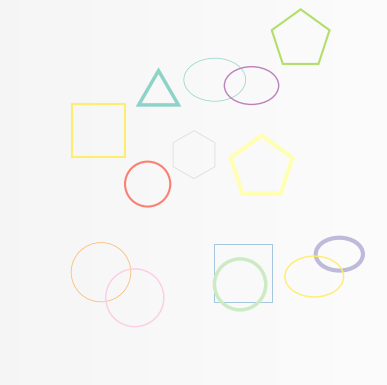[{"shape": "triangle", "thickness": 2.5, "radius": 0.3, "center": [0.409, 0.757]}, {"shape": "oval", "thickness": 0.5, "radius": 0.4, "center": [0.554, 0.793]}, {"shape": "pentagon", "thickness": 3, "radius": 0.42, "center": [0.675, 0.564]}, {"shape": "oval", "thickness": 3, "radius": 0.3, "center": [0.876, 0.34]}, {"shape": "circle", "thickness": 1.5, "radius": 0.29, "center": [0.381, 0.522]}, {"shape": "square", "thickness": 0.5, "radius": 0.38, "center": [0.627, 0.291]}, {"shape": "circle", "thickness": 0.5, "radius": 0.39, "center": [0.261, 0.293]}, {"shape": "pentagon", "thickness": 1.5, "radius": 0.39, "center": [0.776, 0.897]}, {"shape": "circle", "thickness": 1, "radius": 0.38, "center": [0.348, 0.227]}, {"shape": "hexagon", "thickness": 0.5, "radius": 0.31, "center": [0.501, 0.598]}, {"shape": "oval", "thickness": 1, "radius": 0.35, "center": [0.649, 0.778]}, {"shape": "circle", "thickness": 2.5, "radius": 0.33, "center": [0.62, 0.261]}, {"shape": "oval", "thickness": 1, "radius": 0.38, "center": [0.811, 0.282]}, {"shape": "square", "thickness": 1.5, "radius": 0.34, "center": [0.254, 0.662]}]